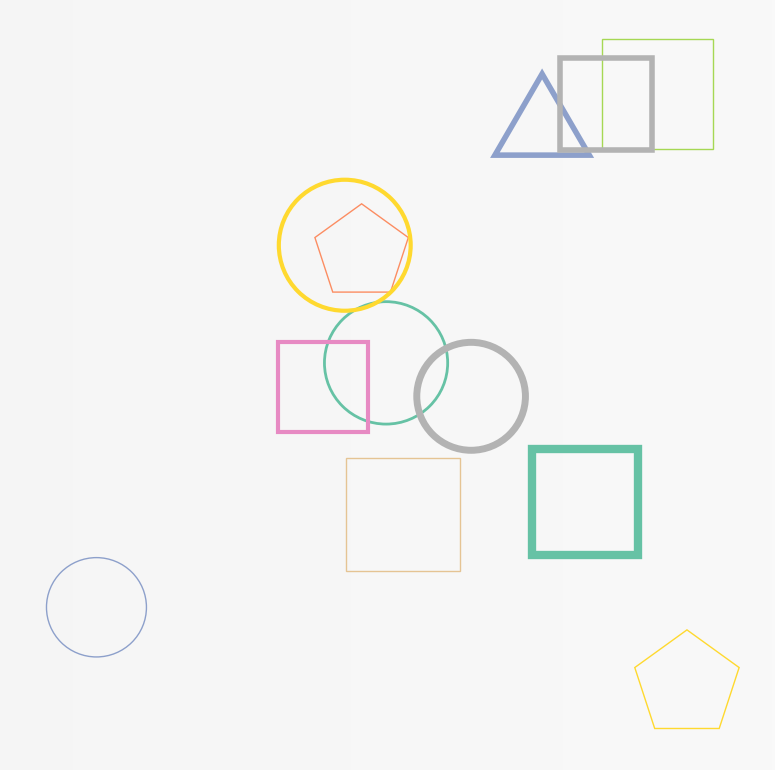[{"shape": "square", "thickness": 3, "radius": 0.34, "center": [0.755, 0.348]}, {"shape": "circle", "thickness": 1, "radius": 0.4, "center": [0.498, 0.529]}, {"shape": "pentagon", "thickness": 0.5, "radius": 0.32, "center": [0.467, 0.672]}, {"shape": "circle", "thickness": 0.5, "radius": 0.32, "center": [0.124, 0.211]}, {"shape": "triangle", "thickness": 2, "radius": 0.35, "center": [0.699, 0.834]}, {"shape": "square", "thickness": 1.5, "radius": 0.29, "center": [0.417, 0.497]}, {"shape": "square", "thickness": 0.5, "radius": 0.36, "center": [0.848, 0.878]}, {"shape": "circle", "thickness": 1.5, "radius": 0.43, "center": [0.445, 0.682]}, {"shape": "pentagon", "thickness": 0.5, "radius": 0.35, "center": [0.886, 0.111]}, {"shape": "square", "thickness": 0.5, "radius": 0.37, "center": [0.52, 0.332]}, {"shape": "circle", "thickness": 2.5, "radius": 0.35, "center": [0.608, 0.485]}, {"shape": "square", "thickness": 2, "radius": 0.3, "center": [0.782, 0.865]}]